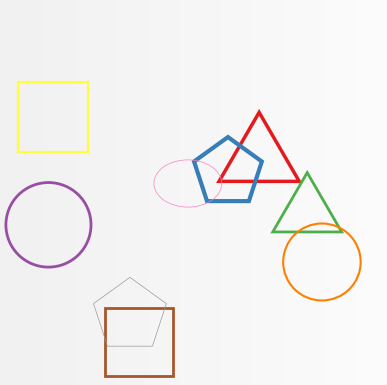[{"shape": "triangle", "thickness": 2.5, "radius": 0.6, "center": [0.669, 0.589]}, {"shape": "pentagon", "thickness": 3, "radius": 0.46, "center": [0.588, 0.552]}, {"shape": "triangle", "thickness": 2, "radius": 0.51, "center": [0.793, 0.449]}, {"shape": "circle", "thickness": 2, "radius": 0.55, "center": [0.125, 0.416]}, {"shape": "circle", "thickness": 1.5, "radius": 0.5, "center": [0.831, 0.32]}, {"shape": "square", "thickness": 1.5, "radius": 0.45, "center": [0.137, 0.697]}, {"shape": "square", "thickness": 2, "radius": 0.44, "center": [0.359, 0.111]}, {"shape": "oval", "thickness": 0.5, "radius": 0.44, "center": [0.485, 0.523]}, {"shape": "pentagon", "thickness": 0.5, "radius": 0.49, "center": [0.335, 0.181]}]